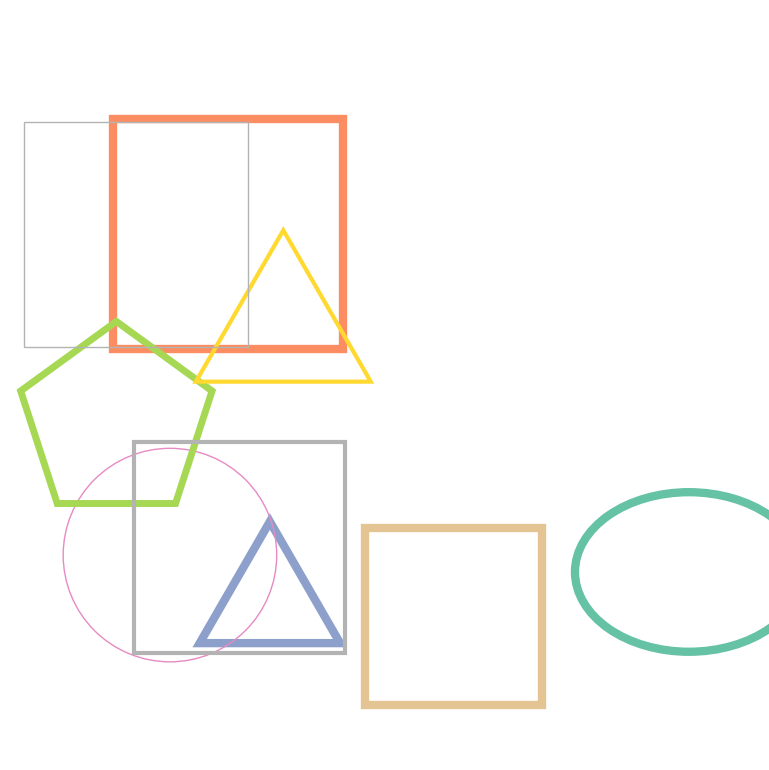[{"shape": "oval", "thickness": 3, "radius": 0.74, "center": [0.895, 0.257]}, {"shape": "square", "thickness": 3, "radius": 0.75, "center": [0.296, 0.697]}, {"shape": "triangle", "thickness": 3, "radius": 0.53, "center": [0.351, 0.217]}, {"shape": "circle", "thickness": 0.5, "radius": 0.69, "center": [0.221, 0.279]}, {"shape": "pentagon", "thickness": 2.5, "radius": 0.65, "center": [0.151, 0.452]}, {"shape": "triangle", "thickness": 1.5, "radius": 0.66, "center": [0.368, 0.57]}, {"shape": "square", "thickness": 3, "radius": 0.58, "center": [0.589, 0.199]}, {"shape": "square", "thickness": 1.5, "radius": 0.69, "center": [0.311, 0.289]}, {"shape": "square", "thickness": 0.5, "radius": 0.73, "center": [0.177, 0.696]}]